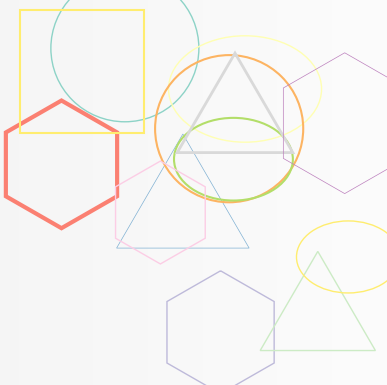[{"shape": "circle", "thickness": 1, "radius": 0.95, "center": [0.322, 0.875]}, {"shape": "oval", "thickness": 1, "radius": 0.99, "center": [0.632, 0.769]}, {"shape": "hexagon", "thickness": 1, "radius": 0.8, "center": [0.569, 0.137]}, {"shape": "hexagon", "thickness": 3, "radius": 0.83, "center": [0.159, 0.573]}, {"shape": "triangle", "thickness": 0.5, "radius": 0.99, "center": [0.472, 0.454]}, {"shape": "circle", "thickness": 1.5, "radius": 0.96, "center": [0.591, 0.666]}, {"shape": "oval", "thickness": 1.5, "radius": 0.77, "center": [0.602, 0.586]}, {"shape": "hexagon", "thickness": 1, "radius": 0.67, "center": [0.414, 0.448]}, {"shape": "triangle", "thickness": 2, "radius": 0.86, "center": [0.606, 0.69]}, {"shape": "hexagon", "thickness": 0.5, "radius": 0.91, "center": [0.89, 0.68]}, {"shape": "triangle", "thickness": 1, "radius": 0.86, "center": [0.82, 0.175]}, {"shape": "square", "thickness": 1.5, "radius": 0.8, "center": [0.211, 0.815]}, {"shape": "oval", "thickness": 1, "radius": 0.67, "center": [0.899, 0.333]}]